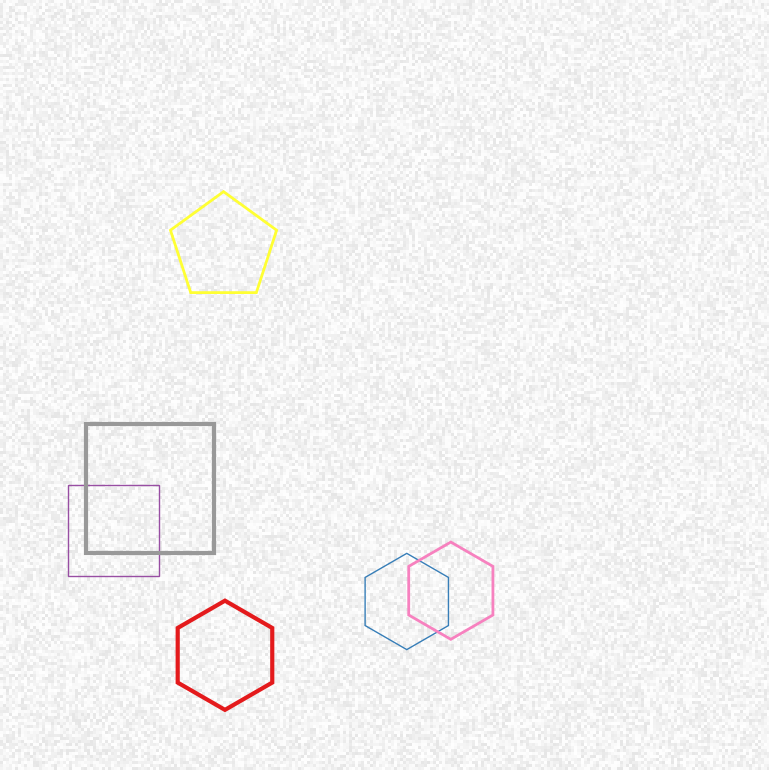[{"shape": "hexagon", "thickness": 1.5, "radius": 0.35, "center": [0.292, 0.149]}, {"shape": "hexagon", "thickness": 0.5, "radius": 0.31, "center": [0.528, 0.219]}, {"shape": "square", "thickness": 0.5, "radius": 0.29, "center": [0.147, 0.311]}, {"shape": "pentagon", "thickness": 1, "radius": 0.36, "center": [0.29, 0.679]}, {"shape": "hexagon", "thickness": 1, "radius": 0.32, "center": [0.585, 0.233]}, {"shape": "square", "thickness": 1.5, "radius": 0.42, "center": [0.195, 0.366]}]